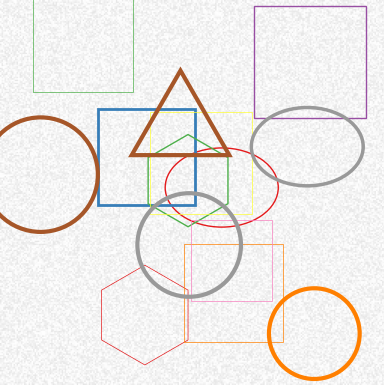[{"shape": "hexagon", "thickness": 0.5, "radius": 0.65, "center": [0.376, 0.182]}, {"shape": "oval", "thickness": 1, "radius": 0.73, "center": [0.576, 0.513]}, {"shape": "square", "thickness": 2, "radius": 0.63, "center": [0.381, 0.592]}, {"shape": "hexagon", "thickness": 1, "radius": 0.6, "center": [0.488, 0.531]}, {"shape": "square", "thickness": 0.5, "radius": 0.65, "center": [0.217, 0.89]}, {"shape": "square", "thickness": 1, "radius": 0.73, "center": [0.806, 0.838]}, {"shape": "square", "thickness": 0.5, "radius": 0.64, "center": [0.607, 0.239]}, {"shape": "circle", "thickness": 3, "radius": 0.59, "center": [0.816, 0.133]}, {"shape": "square", "thickness": 0.5, "radius": 0.66, "center": [0.522, 0.576]}, {"shape": "circle", "thickness": 3, "radius": 0.74, "center": [0.105, 0.546]}, {"shape": "triangle", "thickness": 3, "radius": 0.73, "center": [0.469, 0.67]}, {"shape": "square", "thickness": 0.5, "radius": 0.52, "center": [0.602, 0.324]}, {"shape": "circle", "thickness": 3, "radius": 0.67, "center": [0.491, 0.364]}, {"shape": "oval", "thickness": 2.5, "radius": 0.73, "center": [0.798, 0.619]}]